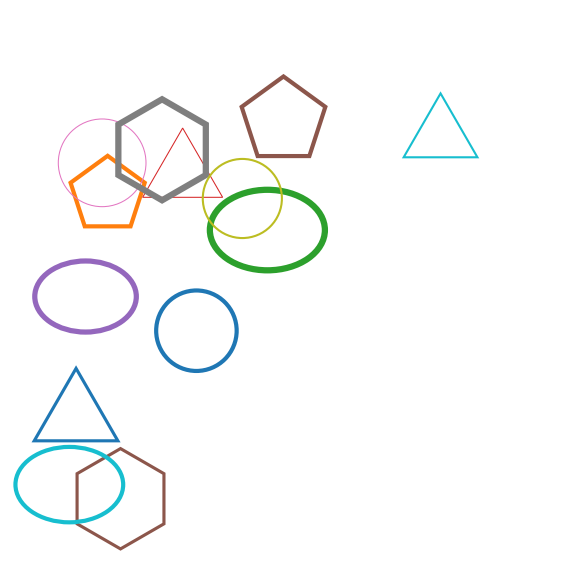[{"shape": "circle", "thickness": 2, "radius": 0.35, "center": [0.34, 0.426]}, {"shape": "triangle", "thickness": 1.5, "radius": 0.42, "center": [0.132, 0.278]}, {"shape": "pentagon", "thickness": 2, "radius": 0.34, "center": [0.186, 0.662]}, {"shape": "oval", "thickness": 3, "radius": 0.5, "center": [0.463, 0.601]}, {"shape": "triangle", "thickness": 0.5, "radius": 0.4, "center": [0.316, 0.697]}, {"shape": "oval", "thickness": 2.5, "radius": 0.44, "center": [0.148, 0.486]}, {"shape": "pentagon", "thickness": 2, "radius": 0.38, "center": [0.491, 0.791]}, {"shape": "hexagon", "thickness": 1.5, "radius": 0.43, "center": [0.209, 0.135]}, {"shape": "circle", "thickness": 0.5, "radius": 0.38, "center": [0.177, 0.717]}, {"shape": "hexagon", "thickness": 3, "radius": 0.44, "center": [0.281, 0.74]}, {"shape": "circle", "thickness": 1, "radius": 0.34, "center": [0.42, 0.655]}, {"shape": "oval", "thickness": 2, "radius": 0.47, "center": [0.12, 0.16]}, {"shape": "triangle", "thickness": 1, "radius": 0.37, "center": [0.763, 0.764]}]